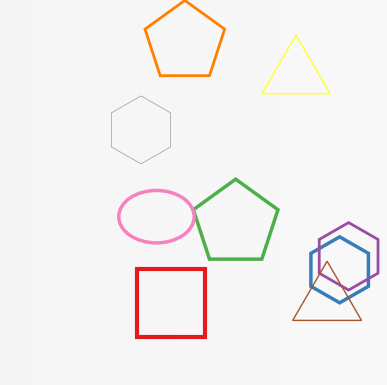[{"shape": "square", "thickness": 3, "radius": 0.44, "center": [0.441, 0.212]}, {"shape": "hexagon", "thickness": 2.5, "radius": 0.43, "center": [0.877, 0.299]}, {"shape": "pentagon", "thickness": 2.5, "radius": 0.57, "center": [0.608, 0.42]}, {"shape": "hexagon", "thickness": 2, "radius": 0.44, "center": [0.9, 0.334]}, {"shape": "pentagon", "thickness": 2, "radius": 0.54, "center": [0.477, 0.891]}, {"shape": "triangle", "thickness": 1, "radius": 0.51, "center": [0.764, 0.807]}, {"shape": "triangle", "thickness": 1, "radius": 0.51, "center": [0.844, 0.219]}, {"shape": "oval", "thickness": 2.5, "radius": 0.49, "center": [0.404, 0.437]}, {"shape": "hexagon", "thickness": 0.5, "radius": 0.44, "center": [0.364, 0.663]}]